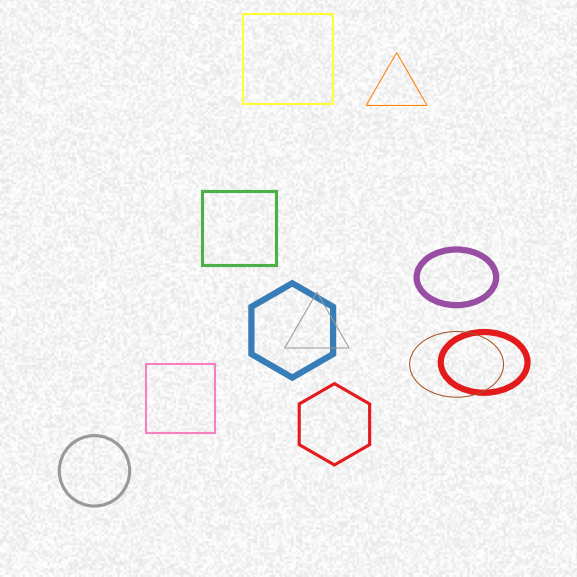[{"shape": "hexagon", "thickness": 1.5, "radius": 0.35, "center": [0.579, 0.264]}, {"shape": "oval", "thickness": 3, "radius": 0.38, "center": [0.838, 0.372]}, {"shape": "hexagon", "thickness": 3, "radius": 0.41, "center": [0.506, 0.427]}, {"shape": "square", "thickness": 1.5, "radius": 0.32, "center": [0.414, 0.604]}, {"shape": "oval", "thickness": 3, "radius": 0.34, "center": [0.79, 0.519]}, {"shape": "triangle", "thickness": 0.5, "radius": 0.3, "center": [0.687, 0.847]}, {"shape": "square", "thickness": 1, "radius": 0.39, "center": [0.499, 0.896]}, {"shape": "oval", "thickness": 0.5, "radius": 0.41, "center": [0.791, 0.368]}, {"shape": "square", "thickness": 1, "radius": 0.3, "center": [0.313, 0.309]}, {"shape": "triangle", "thickness": 0.5, "radius": 0.32, "center": [0.549, 0.429]}, {"shape": "circle", "thickness": 1.5, "radius": 0.3, "center": [0.164, 0.184]}]